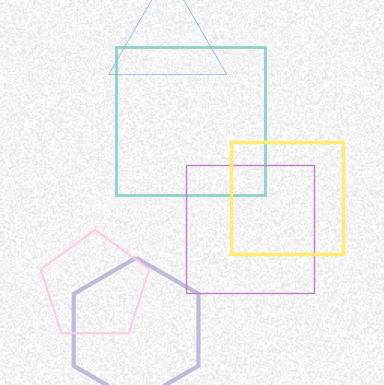[{"shape": "square", "thickness": 2, "radius": 0.97, "center": [0.495, 0.686]}, {"shape": "hexagon", "thickness": 3, "radius": 0.94, "center": [0.353, 0.143]}, {"shape": "triangle", "thickness": 0.5, "radius": 0.89, "center": [0.436, 0.895]}, {"shape": "pentagon", "thickness": 1.5, "radius": 0.74, "center": [0.247, 0.255]}, {"shape": "square", "thickness": 1, "radius": 0.83, "center": [0.65, 0.406]}, {"shape": "square", "thickness": 2.5, "radius": 0.73, "center": [0.745, 0.485]}]